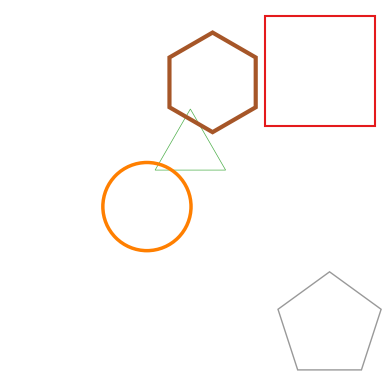[{"shape": "square", "thickness": 1.5, "radius": 0.71, "center": [0.831, 0.814]}, {"shape": "triangle", "thickness": 0.5, "radius": 0.53, "center": [0.494, 0.611]}, {"shape": "circle", "thickness": 2.5, "radius": 0.57, "center": [0.382, 0.463]}, {"shape": "hexagon", "thickness": 3, "radius": 0.65, "center": [0.552, 0.786]}, {"shape": "pentagon", "thickness": 1, "radius": 0.7, "center": [0.856, 0.153]}]